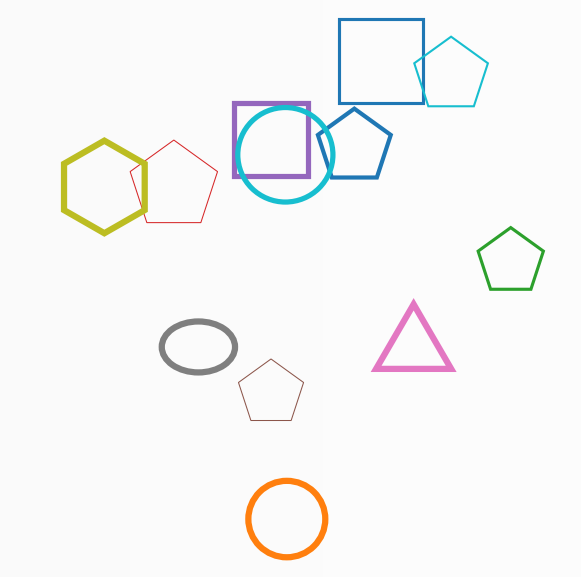[{"shape": "square", "thickness": 1.5, "radius": 0.36, "center": [0.656, 0.894]}, {"shape": "pentagon", "thickness": 2, "radius": 0.33, "center": [0.61, 0.745]}, {"shape": "circle", "thickness": 3, "radius": 0.33, "center": [0.493, 0.1]}, {"shape": "pentagon", "thickness": 1.5, "radius": 0.3, "center": [0.879, 0.546]}, {"shape": "pentagon", "thickness": 0.5, "radius": 0.4, "center": [0.299, 0.678]}, {"shape": "square", "thickness": 2.5, "radius": 0.32, "center": [0.467, 0.758]}, {"shape": "pentagon", "thickness": 0.5, "radius": 0.29, "center": [0.466, 0.319]}, {"shape": "triangle", "thickness": 3, "radius": 0.37, "center": [0.712, 0.398]}, {"shape": "oval", "thickness": 3, "radius": 0.32, "center": [0.341, 0.398]}, {"shape": "hexagon", "thickness": 3, "radius": 0.4, "center": [0.18, 0.675]}, {"shape": "pentagon", "thickness": 1, "radius": 0.33, "center": [0.776, 0.869]}, {"shape": "circle", "thickness": 2.5, "radius": 0.41, "center": [0.491, 0.731]}]